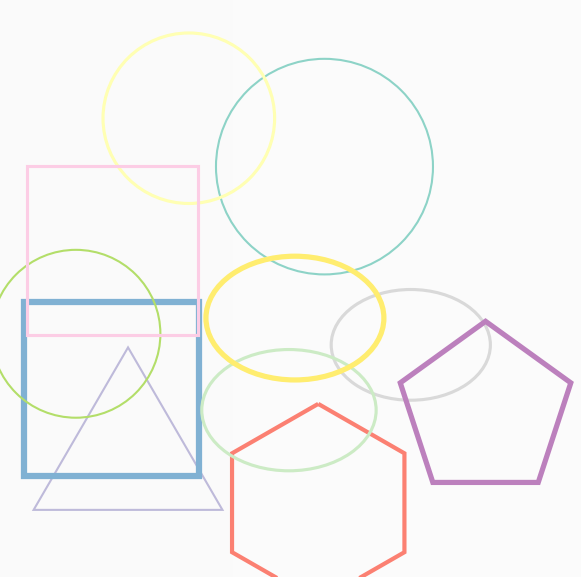[{"shape": "circle", "thickness": 1, "radius": 0.93, "center": [0.558, 0.711]}, {"shape": "circle", "thickness": 1.5, "radius": 0.74, "center": [0.325, 0.794]}, {"shape": "triangle", "thickness": 1, "radius": 0.94, "center": [0.22, 0.21]}, {"shape": "hexagon", "thickness": 2, "radius": 0.86, "center": [0.548, 0.129]}, {"shape": "square", "thickness": 3, "radius": 0.75, "center": [0.192, 0.325]}, {"shape": "circle", "thickness": 1, "radius": 0.73, "center": [0.131, 0.421]}, {"shape": "square", "thickness": 1.5, "radius": 0.73, "center": [0.194, 0.565]}, {"shape": "oval", "thickness": 1.5, "radius": 0.68, "center": [0.707, 0.402]}, {"shape": "pentagon", "thickness": 2.5, "radius": 0.77, "center": [0.835, 0.289]}, {"shape": "oval", "thickness": 1.5, "radius": 0.75, "center": [0.497, 0.289]}, {"shape": "oval", "thickness": 2.5, "radius": 0.77, "center": [0.507, 0.448]}]